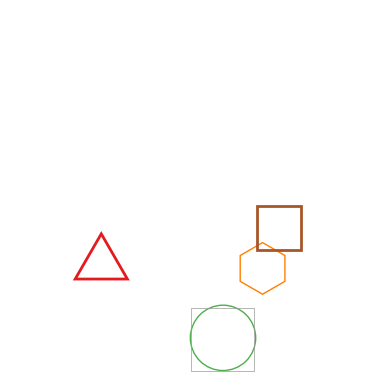[{"shape": "triangle", "thickness": 2, "radius": 0.39, "center": [0.263, 0.314]}, {"shape": "circle", "thickness": 1, "radius": 0.42, "center": [0.579, 0.122]}, {"shape": "hexagon", "thickness": 1, "radius": 0.34, "center": [0.682, 0.303]}, {"shape": "square", "thickness": 2, "radius": 0.29, "center": [0.724, 0.408]}, {"shape": "square", "thickness": 0.5, "radius": 0.41, "center": [0.579, 0.118]}]